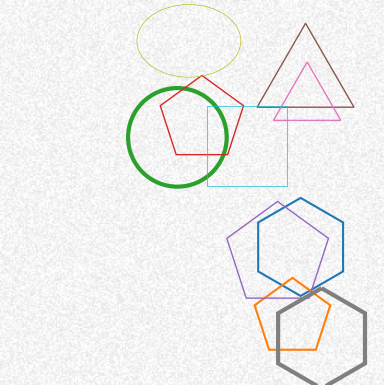[{"shape": "hexagon", "thickness": 1.5, "radius": 0.64, "center": [0.781, 0.359]}, {"shape": "pentagon", "thickness": 1.5, "radius": 0.52, "center": [0.76, 0.175]}, {"shape": "circle", "thickness": 3, "radius": 0.64, "center": [0.461, 0.643]}, {"shape": "pentagon", "thickness": 1, "radius": 0.57, "center": [0.524, 0.69]}, {"shape": "pentagon", "thickness": 1, "radius": 0.69, "center": [0.721, 0.338]}, {"shape": "triangle", "thickness": 1, "radius": 0.73, "center": [0.794, 0.794]}, {"shape": "triangle", "thickness": 1, "radius": 0.51, "center": [0.798, 0.738]}, {"shape": "hexagon", "thickness": 3, "radius": 0.65, "center": [0.835, 0.121]}, {"shape": "oval", "thickness": 0.5, "radius": 0.67, "center": [0.491, 0.894]}, {"shape": "square", "thickness": 0.5, "radius": 0.52, "center": [0.641, 0.622]}]